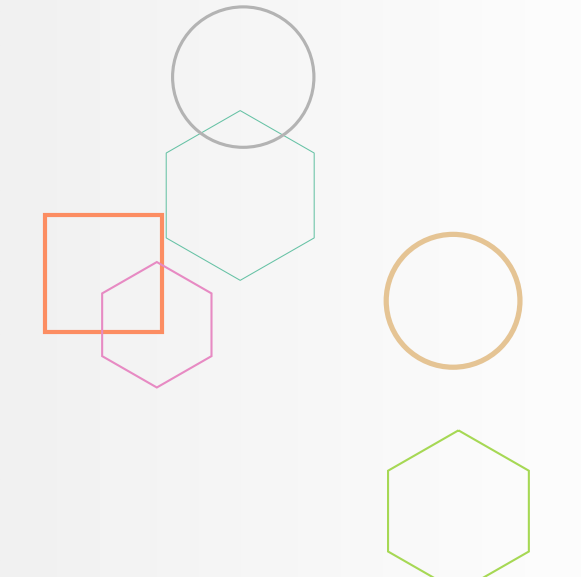[{"shape": "hexagon", "thickness": 0.5, "radius": 0.73, "center": [0.413, 0.661]}, {"shape": "square", "thickness": 2, "radius": 0.51, "center": [0.178, 0.526]}, {"shape": "hexagon", "thickness": 1, "radius": 0.54, "center": [0.27, 0.437]}, {"shape": "hexagon", "thickness": 1, "radius": 0.7, "center": [0.789, 0.114]}, {"shape": "circle", "thickness": 2.5, "radius": 0.58, "center": [0.779, 0.478]}, {"shape": "circle", "thickness": 1.5, "radius": 0.61, "center": [0.418, 0.866]}]